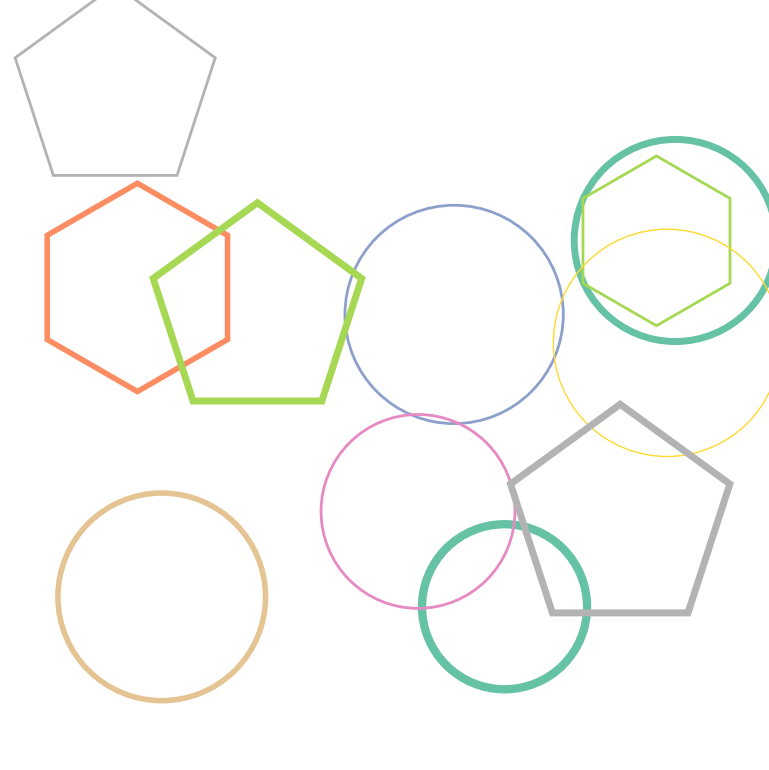[{"shape": "circle", "thickness": 2.5, "radius": 0.66, "center": [0.877, 0.688]}, {"shape": "circle", "thickness": 3, "radius": 0.54, "center": [0.655, 0.212]}, {"shape": "hexagon", "thickness": 2, "radius": 0.68, "center": [0.178, 0.627]}, {"shape": "circle", "thickness": 1, "radius": 0.71, "center": [0.59, 0.592]}, {"shape": "circle", "thickness": 1, "radius": 0.63, "center": [0.543, 0.336]}, {"shape": "pentagon", "thickness": 2.5, "radius": 0.71, "center": [0.334, 0.594]}, {"shape": "hexagon", "thickness": 1, "radius": 0.55, "center": [0.853, 0.687]}, {"shape": "circle", "thickness": 0.5, "radius": 0.74, "center": [0.866, 0.555]}, {"shape": "circle", "thickness": 2, "radius": 0.67, "center": [0.21, 0.225]}, {"shape": "pentagon", "thickness": 2.5, "radius": 0.75, "center": [0.805, 0.325]}, {"shape": "pentagon", "thickness": 1, "radius": 0.68, "center": [0.15, 0.883]}]